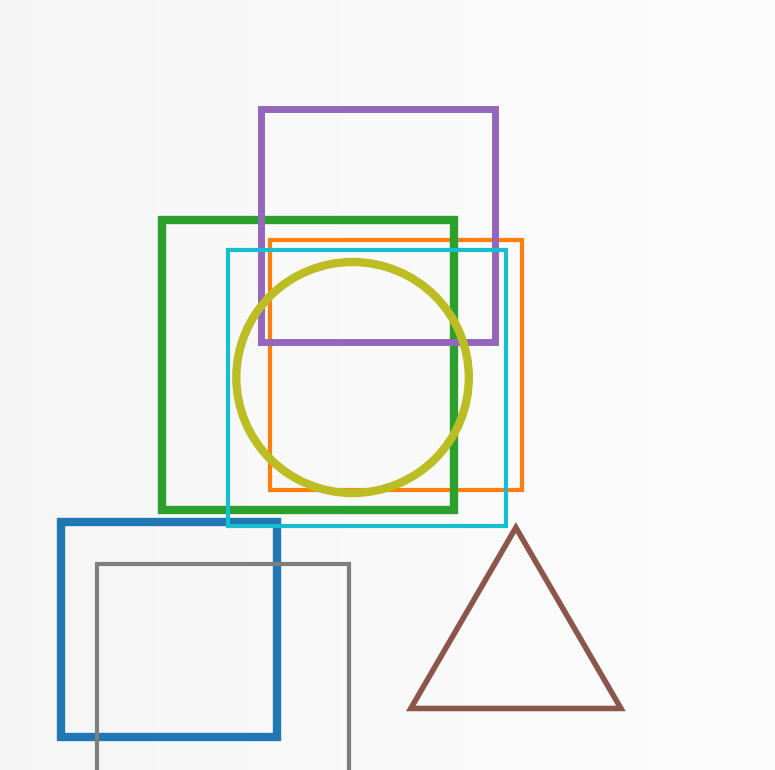[{"shape": "square", "thickness": 3, "radius": 0.7, "center": [0.218, 0.182]}, {"shape": "square", "thickness": 1.5, "radius": 0.81, "center": [0.511, 0.526]}, {"shape": "square", "thickness": 3, "radius": 0.94, "center": [0.398, 0.526]}, {"shape": "square", "thickness": 2.5, "radius": 0.75, "center": [0.487, 0.707]}, {"shape": "triangle", "thickness": 2, "radius": 0.78, "center": [0.666, 0.158]}, {"shape": "square", "thickness": 1.5, "radius": 0.81, "center": [0.288, 0.105]}, {"shape": "circle", "thickness": 3, "radius": 0.75, "center": [0.455, 0.51]}, {"shape": "square", "thickness": 1.5, "radius": 0.9, "center": [0.473, 0.496]}]